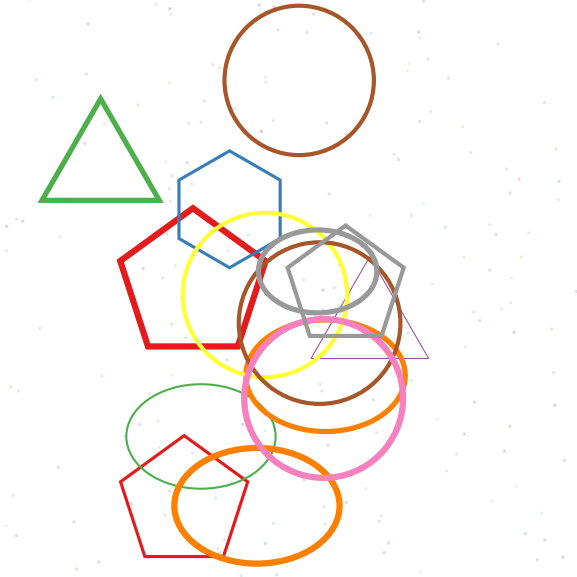[{"shape": "pentagon", "thickness": 3, "radius": 0.66, "center": [0.334, 0.506]}, {"shape": "pentagon", "thickness": 1.5, "radius": 0.58, "center": [0.319, 0.129]}, {"shape": "hexagon", "thickness": 1.5, "radius": 0.51, "center": [0.398, 0.637]}, {"shape": "oval", "thickness": 1, "radius": 0.65, "center": [0.348, 0.243]}, {"shape": "triangle", "thickness": 2.5, "radius": 0.59, "center": [0.174, 0.711]}, {"shape": "triangle", "thickness": 0.5, "radius": 0.59, "center": [0.64, 0.437]}, {"shape": "oval", "thickness": 2.5, "radius": 0.69, "center": [0.564, 0.349]}, {"shape": "oval", "thickness": 3, "radius": 0.72, "center": [0.445, 0.123]}, {"shape": "circle", "thickness": 2, "radius": 0.71, "center": [0.459, 0.488]}, {"shape": "circle", "thickness": 2, "radius": 0.7, "center": [0.553, 0.44]}, {"shape": "circle", "thickness": 2, "radius": 0.65, "center": [0.518, 0.86]}, {"shape": "circle", "thickness": 3, "radius": 0.69, "center": [0.56, 0.309]}, {"shape": "oval", "thickness": 2.5, "radius": 0.51, "center": [0.55, 0.529]}, {"shape": "pentagon", "thickness": 2, "radius": 0.53, "center": [0.599, 0.503]}]